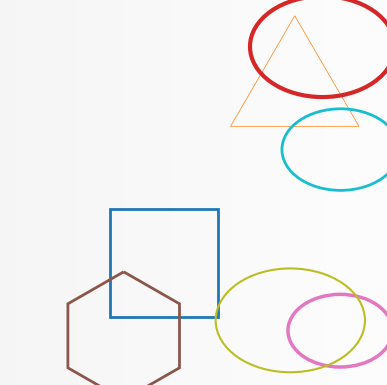[{"shape": "square", "thickness": 2, "radius": 0.7, "center": [0.422, 0.317]}, {"shape": "triangle", "thickness": 0.5, "radius": 0.96, "center": [0.761, 0.768]}, {"shape": "oval", "thickness": 3, "radius": 0.94, "center": [0.832, 0.879]}, {"shape": "hexagon", "thickness": 2, "radius": 0.83, "center": [0.319, 0.128]}, {"shape": "oval", "thickness": 2.5, "radius": 0.67, "center": [0.878, 0.141]}, {"shape": "oval", "thickness": 1.5, "radius": 0.96, "center": [0.749, 0.168]}, {"shape": "oval", "thickness": 2, "radius": 0.76, "center": [0.879, 0.611]}]